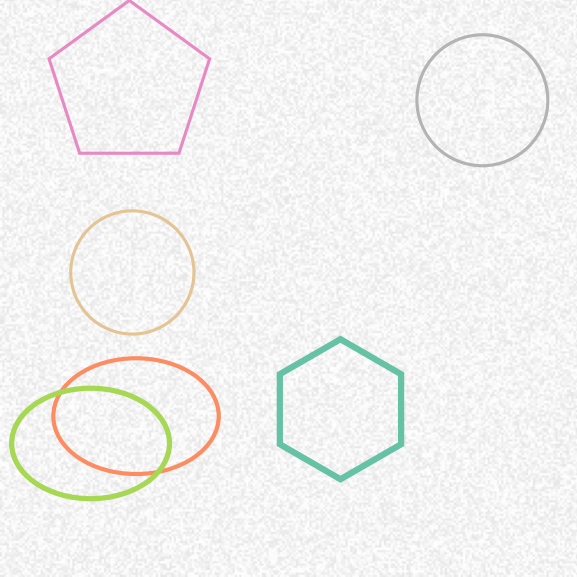[{"shape": "hexagon", "thickness": 3, "radius": 0.61, "center": [0.59, 0.291]}, {"shape": "oval", "thickness": 2, "radius": 0.72, "center": [0.236, 0.279]}, {"shape": "pentagon", "thickness": 1.5, "radius": 0.73, "center": [0.224, 0.852]}, {"shape": "oval", "thickness": 2.5, "radius": 0.68, "center": [0.157, 0.231]}, {"shape": "circle", "thickness": 1.5, "radius": 0.53, "center": [0.229, 0.527]}, {"shape": "circle", "thickness": 1.5, "radius": 0.57, "center": [0.835, 0.826]}]